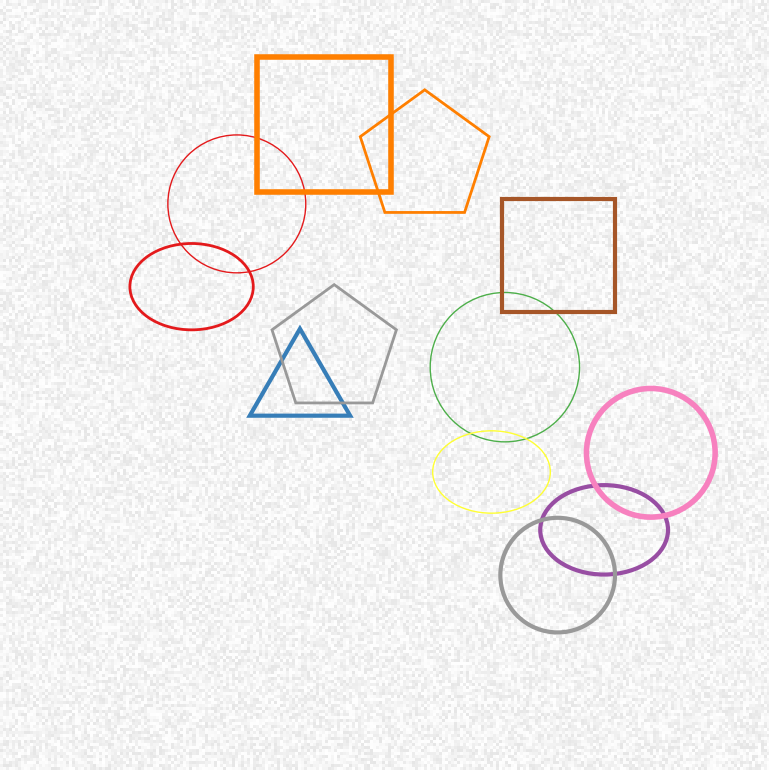[{"shape": "circle", "thickness": 0.5, "radius": 0.45, "center": [0.308, 0.735]}, {"shape": "oval", "thickness": 1, "radius": 0.4, "center": [0.249, 0.628]}, {"shape": "triangle", "thickness": 1.5, "radius": 0.38, "center": [0.39, 0.498]}, {"shape": "circle", "thickness": 0.5, "radius": 0.48, "center": [0.656, 0.523]}, {"shape": "oval", "thickness": 1.5, "radius": 0.41, "center": [0.785, 0.312]}, {"shape": "square", "thickness": 2, "radius": 0.44, "center": [0.421, 0.838]}, {"shape": "pentagon", "thickness": 1, "radius": 0.44, "center": [0.552, 0.795]}, {"shape": "oval", "thickness": 0.5, "radius": 0.38, "center": [0.638, 0.387]}, {"shape": "square", "thickness": 1.5, "radius": 0.37, "center": [0.725, 0.668]}, {"shape": "circle", "thickness": 2, "radius": 0.42, "center": [0.845, 0.412]}, {"shape": "circle", "thickness": 1.5, "radius": 0.37, "center": [0.724, 0.253]}, {"shape": "pentagon", "thickness": 1, "radius": 0.42, "center": [0.434, 0.545]}]